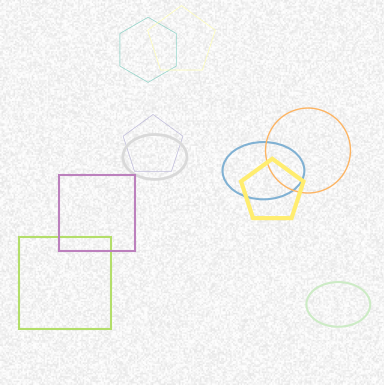[{"shape": "hexagon", "thickness": 0.5, "radius": 0.42, "center": [0.385, 0.871]}, {"shape": "pentagon", "thickness": 0.5, "radius": 0.46, "center": [0.471, 0.893]}, {"shape": "pentagon", "thickness": 0.5, "radius": 0.41, "center": [0.397, 0.621]}, {"shape": "oval", "thickness": 1.5, "radius": 0.53, "center": [0.684, 0.557]}, {"shape": "circle", "thickness": 1, "radius": 0.55, "center": [0.8, 0.609]}, {"shape": "square", "thickness": 1.5, "radius": 0.6, "center": [0.17, 0.266]}, {"shape": "oval", "thickness": 2, "radius": 0.42, "center": [0.402, 0.592]}, {"shape": "square", "thickness": 1.5, "radius": 0.49, "center": [0.253, 0.446]}, {"shape": "oval", "thickness": 1.5, "radius": 0.41, "center": [0.879, 0.209]}, {"shape": "pentagon", "thickness": 3, "radius": 0.43, "center": [0.707, 0.502]}]